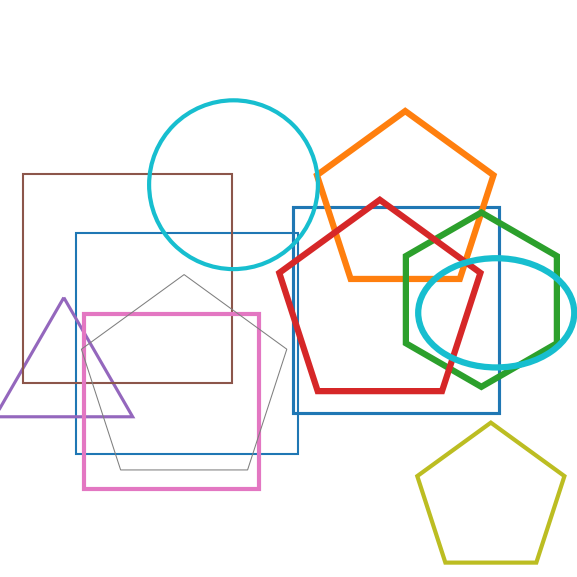[{"shape": "square", "thickness": 1, "radius": 0.96, "center": [0.324, 0.404]}, {"shape": "square", "thickness": 1.5, "radius": 0.89, "center": [0.686, 0.462]}, {"shape": "pentagon", "thickness": 3, "radius": 0.8, "center": [0.702, 0.646]}, {"shape": "hexagon", "thickness": 3, "radius": 0.75, "center": [0.834, 0.48]}, {"shape": "pentagon", "thickness": 3, "radius": 0.92, "center": [0.658, 0.47]}, {"shape": "triangle", "thickness": 1.5, "radius": 0.69, "center": [0.111, 0.346]}, {"shape": "square", "thickness": 1, "radius": 0.9, "center": [0.221, 0.517]}, {"shape": "square", "thickness": 2, "radius": 0.76, "center": [0.297, 0.304]}, {"shape": "pentagon", "thickness": 0.5, "radius": 0.93, "center": [0.319, 0.337]}, {"shape": "pentagon", "thickness": 2, "radius": 0.67, "center": [0.85, 0.133]}, {"shape": "oval", "thickness": 3, "radius": 0.68, "center": [0.859, 0.457]}, {"shape": "circle", "thickness": 2, "radius": 0.73, "center": [0.404, 0.679]}]